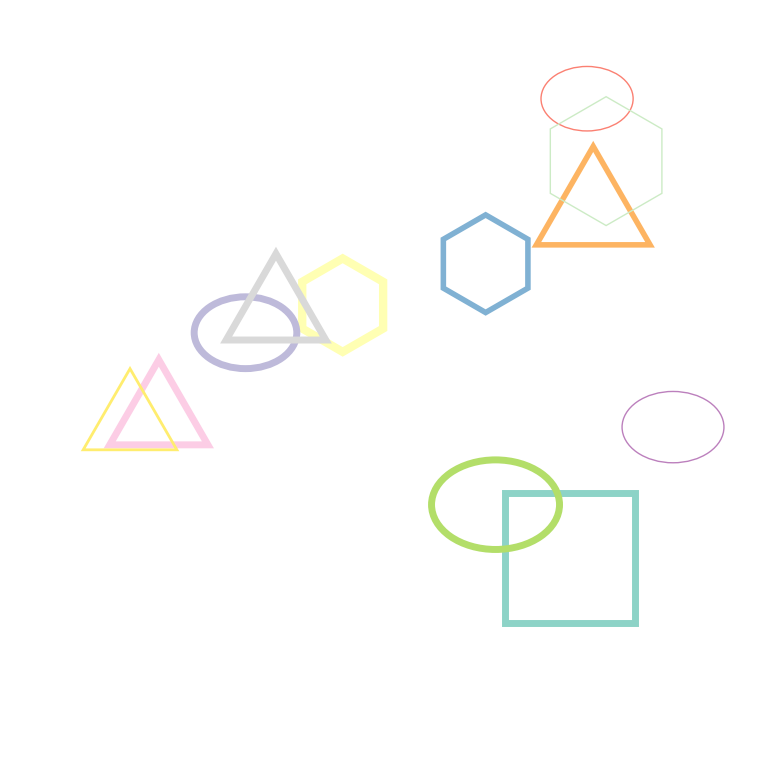[{"shape": "square", "thickness": 2.5, "radius": 0.42, "center": [0.74, 0.275]}, {"shape": "hexagon", "thickness": 3, "radius": 0.3, "center": [0.445, 0.604]}, {"shape": "oval", "thickness": 2.5, "radius": 0.33, "center": [0.319, 0.568]}, {"shape": "oval", "thickness": 0.5, "radius": 0.3, "center": [0.762, 0.872]}, {"shape": "hexagon", "thickness": 2, "radius": 0.32, "center": [0.631, 0.658]}, {"shape": "triangle", "thickness": 2, "radius": 0.43, "center": [0.77, 0.725]}, {"shape": "oval", "thickness": 2.5, "radius": 0.42, "center": [0.644, 0.345]}, {"shape": "triangle", "thickness": 2.5, "radius": 0.37, "center": [0.206, 0.459]}, {"shape": "triangle", "thickness": 2.5, "radius": 0.37, "center": [0.358, 0.596]}, {"shape": "oval", "thickness": 0.5, "radius": 0.33, "center": [0.874, 0.445]}, {"shape": "hexagon", "thickness": 0.5, "radius": 0.42, "center": [0.787, 0.791]}, {"shape": "triangle", "thickness": 1, "radius": 0.35, "center": [0.169, 0.451]}]